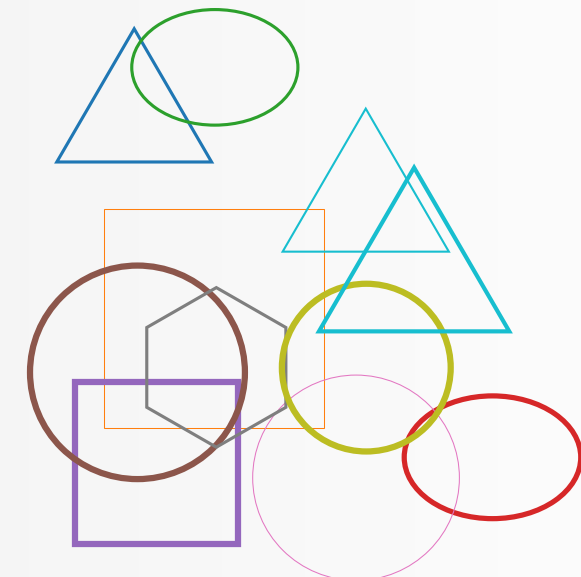[{"shape": "triangle", "thickness": 1.5, "radius": 0.77, "center": [0.231, 0.796]}, {"shape": "square", "thickness": 0.5, "radius": 0.95, "center": [0.368, 0.447]}, {"shape": "oval", "thickness": 1.5, "radius": 0.71, "center": [0.37, 0.883]}, {"shape": "oval", "thickness": 2.5, "radius": 0.76, "center": [0.847, 0.207]}, {"shape": "square", "thickness": 3, "radius": 0.7, "center": [0.269, 0.198]}, {"shape": "circle", "thickness": 3, "radius": 0.92, "center": [0.237, 0.354]}, {"shape": "circle", "thickness": 0.5, "radius": 0.89, "center": [0.613, 0.172]}, {"shape": "hexagon", "thickness": 1.5, "radius": 0.69, "center": [0.372, 0.363]}, {"shape": "circle", "thickness": 3, "radius": 0.73, "center": [0.63, 0.363]}, {"shape": "triangle", "thickness": 2, "radius": 0.95, "center": [0.712, 0.52]}, {"shape": "triangle", "thickness": 1, "radius": 0.83, "center": [0.629, 0.646]}]